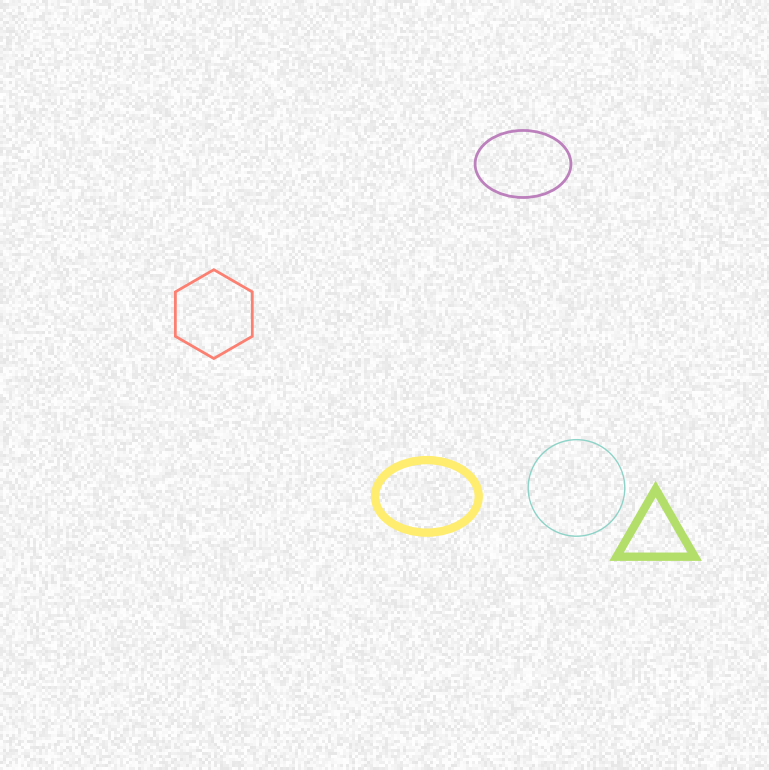[{"shape": "circle", "thickness": 0.5, "radius": 0.31, "center": [0.749, 0.366]}, {"shape": "hexagon", "thickness": 1, "radius": 0.29, "center": [0.278, 0.592]}, {"shape": "triangle", "thickness": 3, "radius": 0.29, "center": [0.851, 0.306]}, {"shape": "oval", "thickness": 1, "radius": 0.31, "center": [0.679, 0.787]}, {"shape": "oval", "thickness": 3, "radius": 0.34, "center": [0.554, 0.355]}]